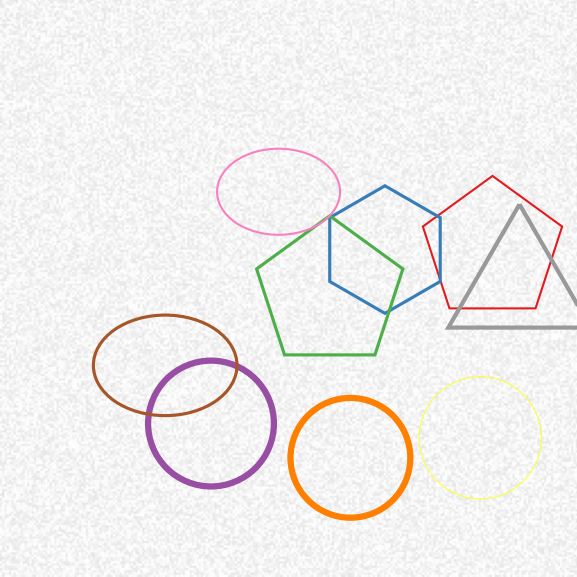[{"shape": "pentagon", "thickness": 1, "radius": 0.63, "center": [0.853, 0.568]}, {"shape": "hexagon", "thickness": 1.5, "radius": 0.55, "center": [0.667, 0.567]}, {"shape": "pentagon", "thickness": 1.5, "radius": 0.67, "center": [0.571, 0.492]}, {"shape": "circle", "thickness": 3, "radius": 0.54, "center": [0.365, 0.266]}, {"shape": "circle", "thickness": 3, "radius": 0.52, "center": [0.607, 0.206]}, {"shape": "circle", "thickness": 0.5, "radius": 0.53, "center": [0.832, 0.241]}, {"shape": "oval", "thickness": 1.5, "radius": 0.62, "center": [0.286, 0.366]}, {"shape": "oval", "thickness": 1, "radius": 0.53, "center": [0.482, 0.667]}, {"shape": "triangle", "thickness": 2, "radius": 0.71, "center": [0.9, 0.503]}]